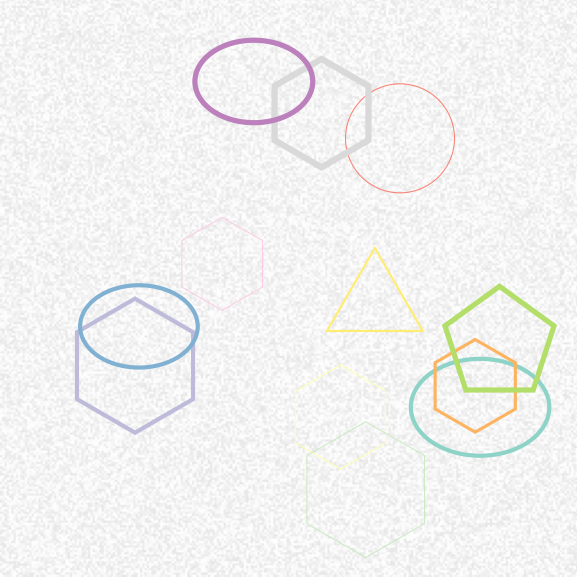[{"shape": "oval", "thickness": 2, "radius": 0.6, "center": [0.831, 0.294]}, {"shape": "hexagon", "thickness": 0.5, "radius": 0.45, "center": [0.59, 0.277]}, {"shape": "hexagon", "thickness": 2, "radius": 0.58, "center": [0.234, 0.366]}, {"shape": "circle", "thickness": 0.5, "radius": 0.47, "center": [0.693, 0.76]}, {"shape": "oval", "thickness": 2, "radius": 0.51, "center": [0.241, 0.434]}, {"shape": "hexagon", "thickness": 1.5, "radius": 0.4, "center": [0.823, 0.331]}, {"shape": "pentagon", "thickness": 2.5, "radius": 0.5, "center": [0.865, 0.404]}, {"shape": "hexagon", "thickness": 0.5, "radius": 0.4, "center": [0.385, 0.542]}, {"shape": "hexagon", "thickness": 3, "radius": 0.47, "center": [0.557, 0.803]}, {"shape": "oval", "thickness": 2.5, "radius": 0.51, "center": [0.44, 0.858]}, {"shape": "hexagon", "thickness": 0.5, "radius": 0.59, "center": [0.633, 0.151]}, {"shape": "triangle", "thickness": 1, "radius": 0.48, "center": [0.649, 0.474]}]